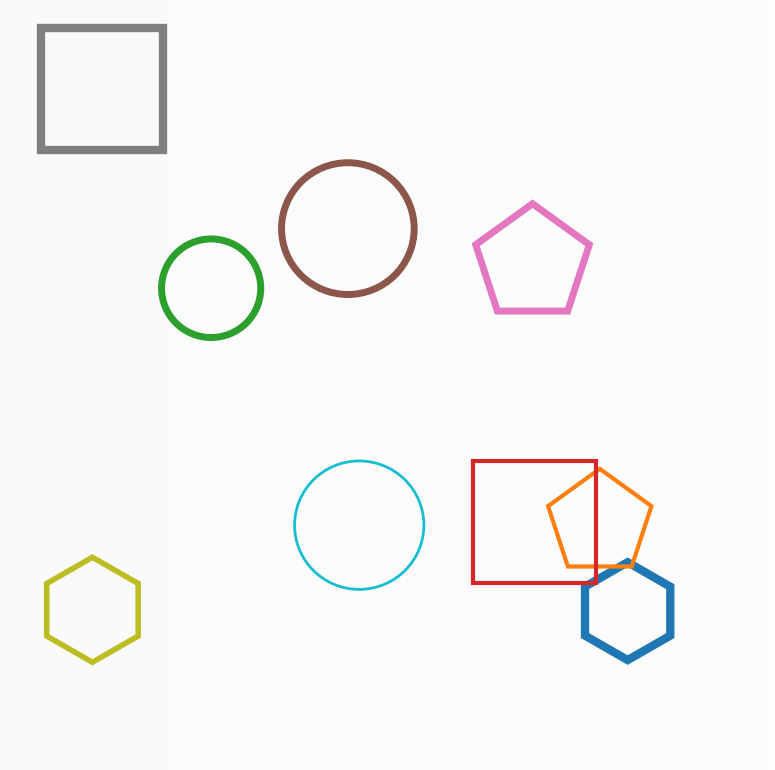[{"shape": "hexagon", "thickness": 3, "radius": 0.32, "center": [0.81, 0.206]}, {"shape": "pentagon", "thickness": 1.5, "radius": 0.35, "center": [0.774, 0.321]}, {"shape": "circle", "thickness": 2.5, "radius": 0.32, "center": [0.272, 0.626]}, {"shape": "square", "thickness": 1.5, "radius": 0.4, "center": [0.69, 0.322]}, {"shape": "circle", "thickness": 2.5, "radius": 0.43, "center": [0.449, 0.703]}, {"shape": "pentagon", "thickness": 2.5, "radius": 0.39, "center": [0.687, 0.658]}, {"shape": "square", "thickness": 3, "radius": 0.39, "center": [0.132, 0.884]}, {"shape": "hexagon", "thickness": 2, "radius": 0.34, "center": [0.119, 0.208]}, {"shape": "circle", "thickness": 1, "radius": 0.42, "center": [0.464, 0.318]}]